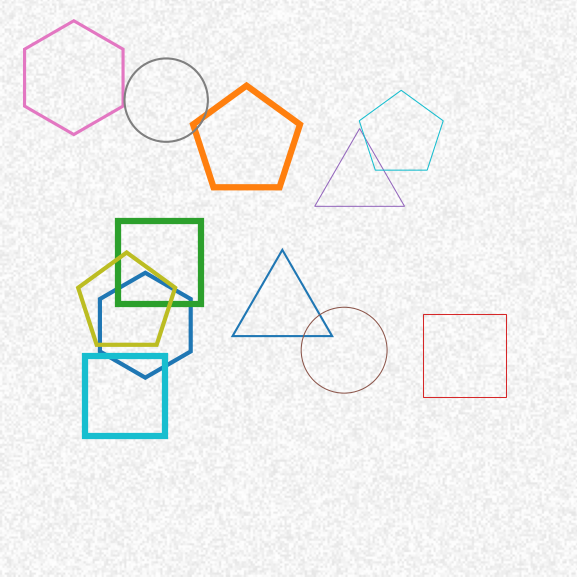[{"shape": "hexagon", "thickness": 2, "radius": 0.45, "center": [0.252, 0.436]}, {"shape": "triangle", "thickness": 1, "radius": 0.5, "center": [0.489, 0.467]}, {"shape": "pentagon", "thickness": 3, "radius": 0.49, "center": [0.427, 0.754]}, {"shape": "square", "thickness": 3, "radius": 0.36, "center": [0.276, 0.545]}, {"shape": "square", "thickness": 0.5, "radius": 0.36, "center": [0.805, 0.383]}, {"shape": "triangle", "thickness": 0.5, "radius": 0.45, "center": [0.623, 0.687]}, {"shape": "circle", "thickness": 0.5, "radius": 0.37, "center": [0.596, 0.393]}, {"shape": "hexagon", "thickness": 1.5, "radius": 0.49, "center": [0.128, 0.865]}, {"shape": "circle", "thickness": 1, "radius": 0.36, "center": [0.288, 0.826]}, {"shape": "pentagon", "thickness": 2, "radius": 0.44, "center": [0.219, 0.474]}, {"shape": "pentagon", "thickness": 0.5, "radius": 0.38, "center": [0.695, 0.766]}, {"shape": "square", "thickness": 3, "radius": 0.35, "center": [0.216, 0.314]}]